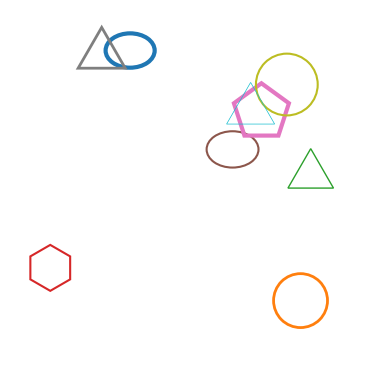[{"shape": "oval", "thickness": 3, "radius": 0.32, "center": [0.338, 0.869]}, {"shape": "circle", "thickness": 2, "radius": 0.35, "center": [0.781, 0.219]}, {"shape": "triangle", "thickness": 1, "radius": 0.34, "center": [0.807, 0.546]}, {"shape": "hexagon", "thickness": 1.5, "radius": 0.3, "center": [0.131, 0.304]}, {"shape": "oval", "thickness": 1.5, "radius": 0.34, "center": [0.604, 0.612]}, {"shape": "pentagon", "thickness": 3, "radius": 0.38, "center": [0.679, 0.709]}, {"shape": "triangle", "thickness": 2, "radius": 0.35, "center": [0.264, 0.858]}, {"shape": "circle", "thickness": 1.5, "radius": 0.4, "center": [0.745, 0.78]}, {"shape": "triangle", "thickness": 0.5, "radius": 0.36, "center": [0.651, 0.714]}]